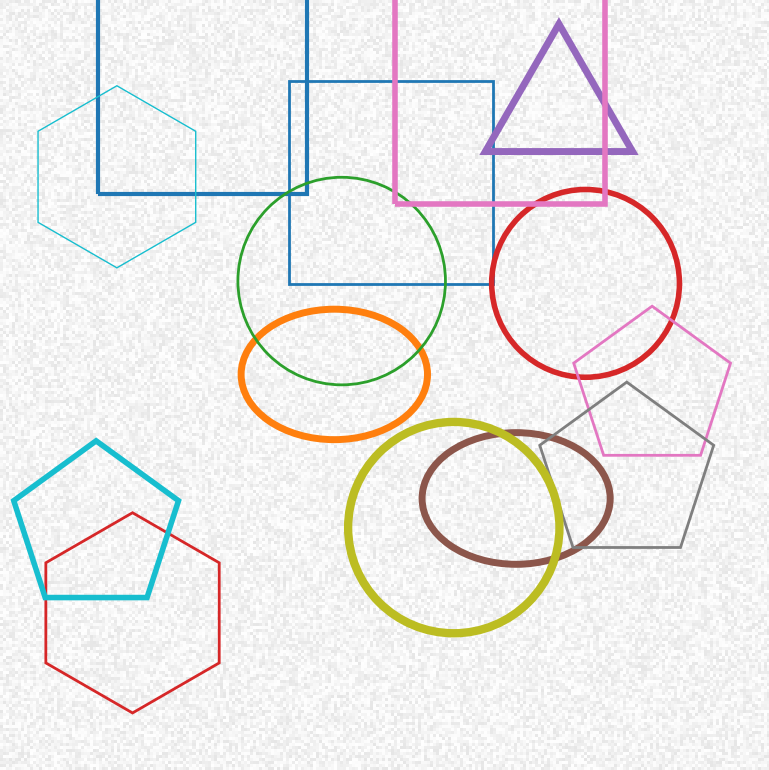[{"shape": "square", "thickness": 1, "radius": 0.66, "center": [0.508, 0.763]}, {"shape": "square", "thickness": 1.5, "radius": 0.68, "center": [0.263, 0.883]}, {"shape": "oval", "thickness": 2.5, "radius": 0.61, "center": [0.434, 0.514]}, {"shape": "circle", "thickness": 1, "radius": 0.67, "center": [0.444, 0.635]}, {"shape": "circle", "thickness": 2, "radius": 0.61, "center": [0.76, 0.632]}, {"shape": "hexagon", "thickness": 1, "radius": 0.65, "center": [0.172, 0.204]}, {"shape": "triangle", "thickness": 2.5, "radius": 0.55, "center": [0.726, 0.858]}, {"shape": "oval", "thickness": 2.5, "radius": 0.61, "center": [0.67, 0.353]}, {"shape": "square", "thickness": 2, "radius": 0.68, "center": [0.649, 0.871]}, {"shape": "pentagon", "thickness": 1, "radius": 0.54, "center": [0.847, 0.495]}, {"shape": "pentagon", "thickness": 1, "radius": 0.59, "center": [0.814, 0.385]}, {"shape": "circle", "thickness": 3, "radius": 0.69, "center": [0.589, 0.315]}, {"shape": "pentagon", "thickness": 2, "radius": 0.56, "center": [0.125, 0.315]}, {"shape": "hexagon", "thickness": 0.5, "radius": 0.59, "center": [0.152, 0.77]}]